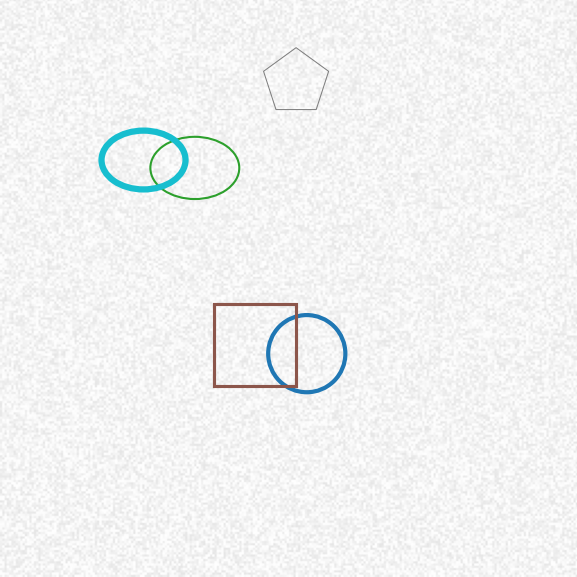[{"shape": "circle", "thickness": 2, "radius": 0.33, "center": [0.531, 0.387]}, {"shape": "oval", "thickness": 1, "radius": 0.38, "center": [0.337, 0.708]}, {"shape": "square", "thickness": 1.5, "radius": 0.36, "center": [0.441, 0.401]}, {"shape": "pentagon", "thickness": 0.5, "radius": 0.3, "center": [0.513, 0.857]}, {"shape": "oval", "thickness": 3, "radius": 0.36, "center": [0.249, 0.722]}]